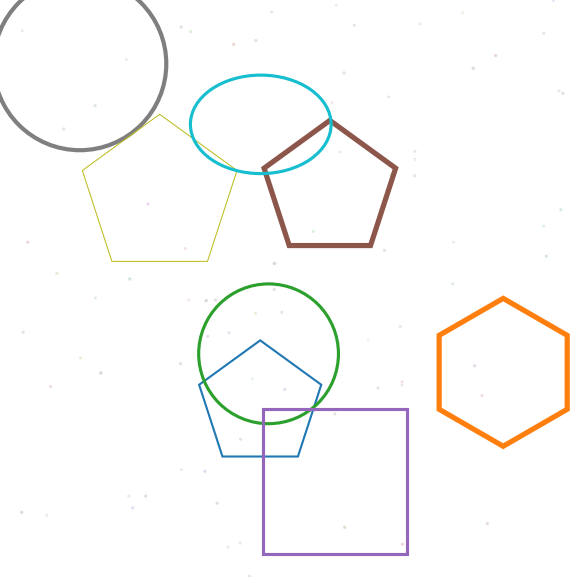[{"shape": "pentagon", "thickness": 1, "radius": 0.56, "center": [0.451, 0.299]}, {"shape": "hexagon", "thickness": 2.5, "radius": 0.64, "center": [0.871, 0.354]}, {"shape": "circle", "thickness": 1.5, "radius": 0.61, "center": [0.465, 0.387]}, {"shape": "square", "thickness": 1.5, "radius": 0.63, "center": [0.58, 0.166]}, {"shape": "pentagon", "thickness": 2.5, "radius": 0.6, "center": [0.571, 0.671]}, {"shape": "circle", "thickness": 2, "radius": 0.75, "center": [0.138, 0.889]}, {"shape": "pentagon", "thickness": 0.5, "radius": 0.7, "center": [0.277, 0.66]}, {"shape": "oval", "thickness": 1.5, "radius": 0.61, "center": [0.452, 0.784]}]